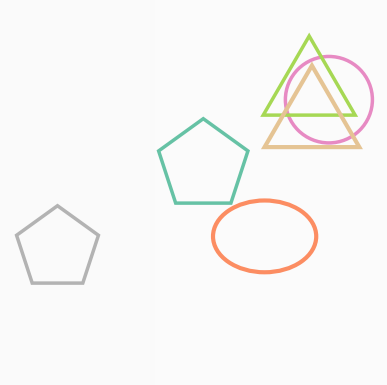[{"shape": "pentagon", "thickness": 2.5, "radius": 0.61, "center": [0.525, 0.57]}, {"shape": "oval", "thickness": 3, "radius": 0.67, "center": [0.683, 0.386]}, {"shape": "circle", "thickness": 2.5, "radius": 0.56, "center": [0.849, 0.741]}, {"shape": "triangle", "thickness": 2.5, "radius": 0.68, "center": [0.798, 0.769]}, {"shape": "triangle", "thickness": 3, "radius": 0.71, "center": [0.805, 0.688]}, {"shape": "pentagon", "thickness": 2.5, "radius": 0.56, "center": [0.148, 0.355]}]